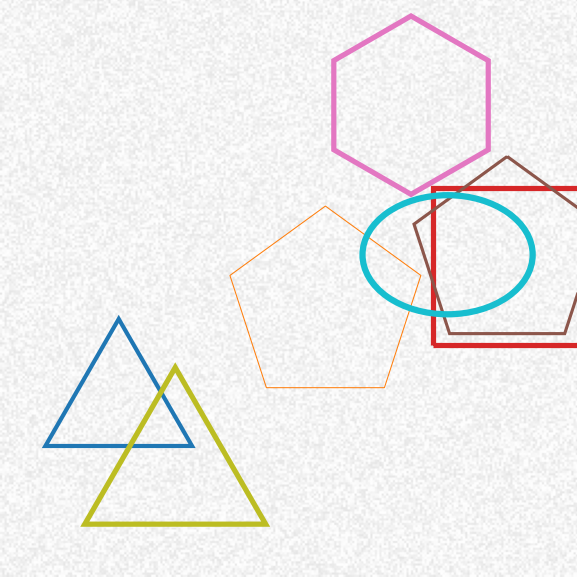[{"shape": "triangle", "thickness": 2, "radius": 0.73, "center": [0.206, 0.3]}, {"shape": "pentagon", "thickness": 0.5, "radius": 0.87, "center": [0.563, 0.468]}, {"shape": "square", "thickness": 2.5, "radius": 0.68, "center": [0.886, 0.537]}, {"shape": "pentagon", "thickness": 1.5, "radius": 0.85, "center": [0.878, 0.559]}, {"shape": "hexagon", "thickness": 2.5, "radius": 0.77, "center": [0.712, 0.817]}, {"shape": "triangle", "thickness": 2.5, "radius": 0.9, "center": [0.303, 0.182]}, {"shape": "oval", "thickness": 3, "radius": 0.74, "center": [0.775, 0.558]}]